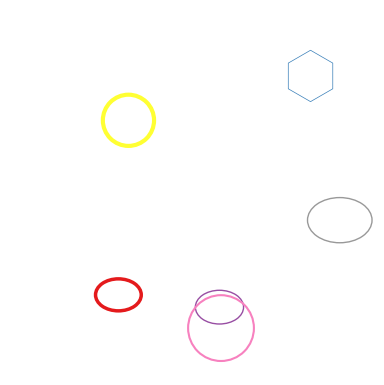[{"shape": "oval", "thickness": 2.5, "radius": 0.3, "center": [0.308, 0.234]}, {"shape": "hexagon", "thickness": 0.5, "radius": 0.33, "center": [0.807, 0.803]}, {"shape": "oval", "thickness": 1, "radius": 0.31, "center": [0.57, 0.202]}, {"shape": "circle", "thickness": 3, "radius": 0.33, "center": [0.334, 0.688]}, {"shape": "circle", "thickness": 1.5, "radius": 0.43, "center": [0.574, 0.148]}, {"shape": "oval", "thickness": 1, "radius": 0.42, "center": [0.883, 0.428]}]